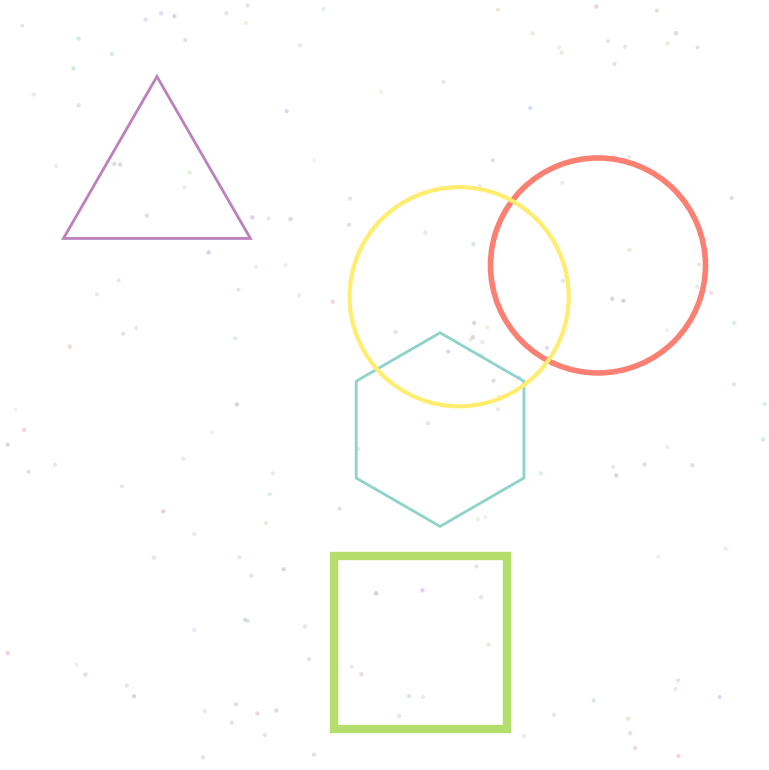[{"shape": "hexagon", "thickness": 1, "radius": 0.63, "center": [0.572, 0.442]}, {"shape": "circle", "thickness": 2, "radius": 0.7, "center": [0.777, 0.655]}, {"shape": "square", "thickness": 3, "radius": 0.56, "center": [0.547, 0.166]}, {"shape": "triangle", "thickness": 1, "radius": 0.7, "center": [0.204, 0.76]}, {"shape": "circle", "thickness": 1.5, "radius": 0.71, "center": [0.596, 0.615]}]